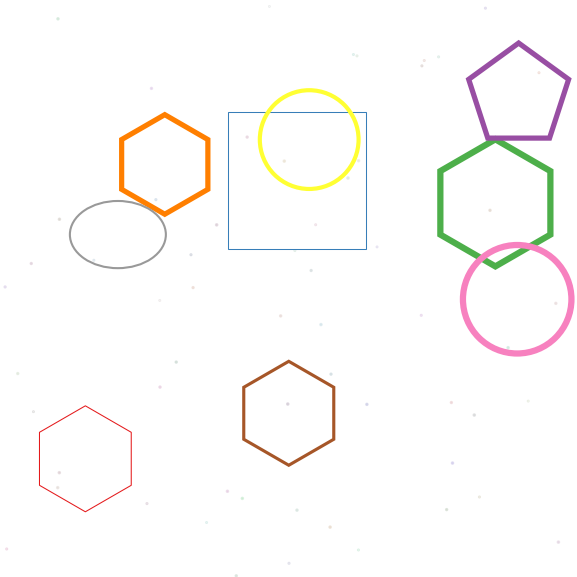[{"shape": "hexagon", "thickness": 0.5, "radius": 0.46, "center": [0.148, 0.205]}, {"shape": "square", "thickness": 0.5, "radius": 0.6, "center": [0.514, 0.687]}, {"shape": "hexagon", "thickness": 3, "radius": 0.55, "center": [0.858, 0.648]}, {"shape": "pentagon", "thickness": 2.5, "radius": 0.45, "center": [0.898, 0.834]}, {"shape": "hexagon", "thickness": 2.5, "radius": 0.43, "center": [0.285, 0.714]}, {"shape": "circle", "thickness": 2, "radius": 0.43, "center": [0.535, 0.757]}, {"shape": "hexagon", "thickness": 1.5, "radius": 0.45, "center": [0.5, 0.283]}, {"shape": "circle", "thickness": 3, "radius": 0.47, "center": [0.896, 0.481]}, {"shape": "oval", "thickness": 1, "radius": 0.42, "center": [0.204, 0.593]}]